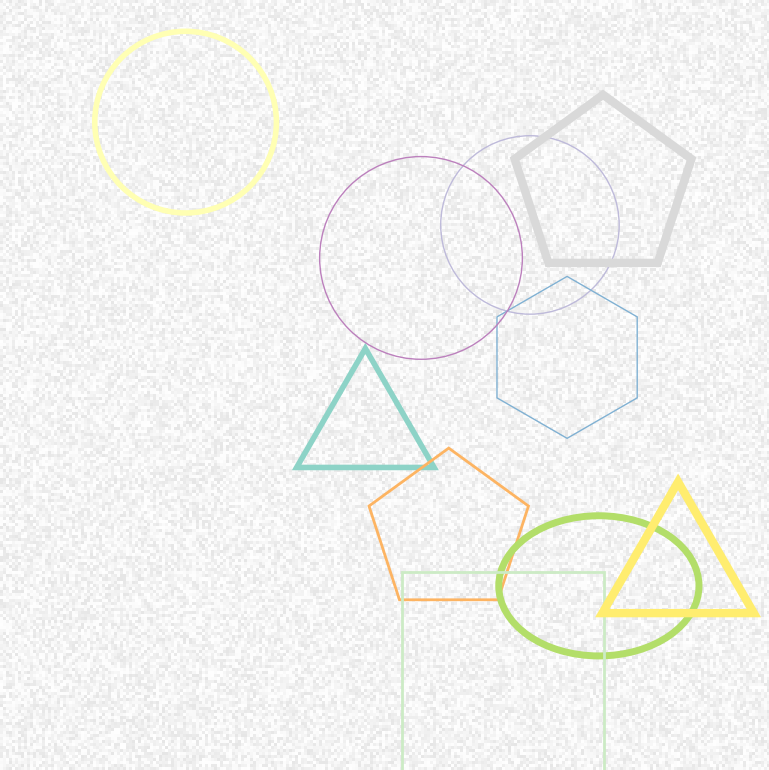[{"shape": "triangle", "thickness": 2, "radius": 0.52, "center": [0.474, 0.444]}, {"shape": "circle", "thickness": 2, "radius": 0.59, "center": [0.241, 0.841]}, {"shape": "circle", "thickness": 0.5, "radius": 0.58, "center": [0.688, 0.708]}, {"shape": "hexagon", "thickness": 0.5, "radius": 0.53, "center": [0.736, 0.536]}, {"shape": "pentagon", "thickness": 1, "radius": 0.54, "center": [0.583, 0.309]}, {"shape": "oval", "thickness": 2.5, "radius": 0.65, "center": [0.778, 0.239]}, {"shape": "pentagon", "thickness": 3, "radius": 0.6, "center": [0.783, 0.756]}, {"shape": "circle", "thickness": 0.5, "radius": 0.66, "center": [0.547, 0.665]}, {"shape": "square", "thickness": 1, "radius": 0.66, "center": [0.653, 0.125]}, {"shape": "triangle", "thickness": 3, "radius": 0.57, "center": [0.881, 0.261]}]